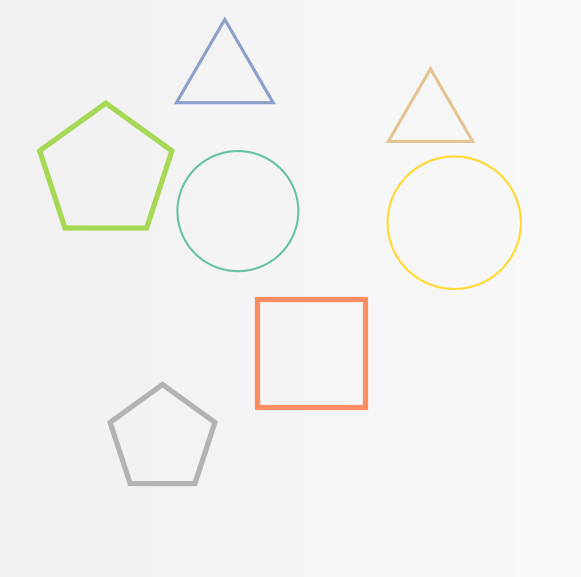[{"shape": "circle", "thickness": 1, "radius": 0.52, "center": [0.409, 0.634]}, {"shape": "square", "thickness": 2.5, "radius": 0.47, "center": [0.535, 0.388]}, {"shape": "triangle", "thickness": 1.5, "radius": 0.48, "center": [0.387, 0.869]}, {"shape": "pentagon", "thickness": 2.5, "radius": 0.6, "center": [0.182, 0.701]}, {"shape": "circle", "thickness": 1, "radius": 0.57, "center": [0.781, 0.614]}, {"shape": "triangle", "thickness": 1.5, "radius": 0.42, "center": [0.741, 0.796]}, {"shape": "pentagon", "thickness": 2.5, "radius": 0.47, "center": [0.28, 0.238]}]